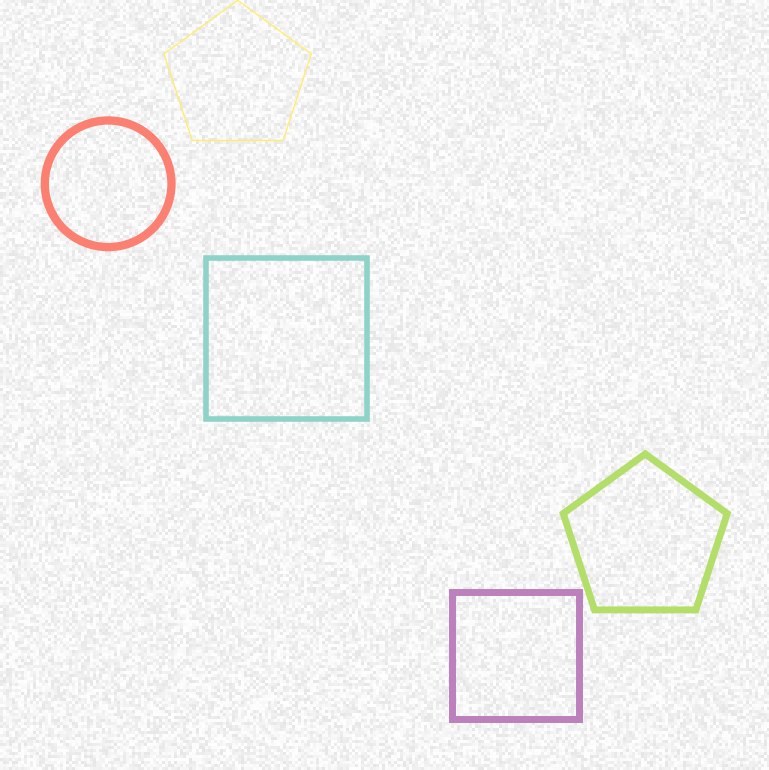[{"shape": "square", "thickness": 2, "radius": 0.52, "center": [0.372, 0.56]}, {"shape": "circle", "thickness": 3, "radius": 0.41, "center": [0.14, 0.761]}, {"shape": "pentagon", "thickness": 2.5, "radius": 0.56, "center": [0.838, 0.298]}, {"shape": "square", "thickness": 2.5, "radius": 0.41, "center": [0.669, 0.149]}, {"shape": "pentagon", "thickness": 0.5, "radius": 0.5, "center": [0.309, 0.899]}]